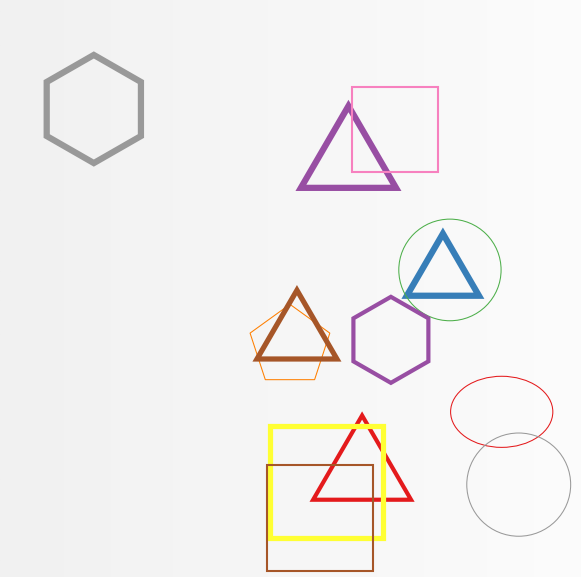[{"shape": "oval", "thickness": 0.5, "radius": 0.44, "center": [0.863, 0.286]}, {"shape": "triangle", "thickness": 2, "radius": 0.49, "center": [0.623, 0.182]}, {"shape": "triangle", "thickness": 3, "radius": 0.36, "center": [0.762, 0.523]}, {"shape": "circle", "thickness": 0.5, "radius": 0.44, "center": [0.774, 0.532]}, {"shape": "hexagon", "thickness": 2, "radius": 0.37, "center": [0.673, 0.411]}, {"shape": "triangle", "thickness": 3, "radius": 0.47, "center": [0.599, 0.721]}, {"shape": "pentagon", "thickness": 0.5, "radius": 0.36, "center": [0.499, 0.4]}, {"shape": "square", "thickness": 2.5, "radius": 0.49, "center": [0.562, 0.165]}, {"shape": "square", "thickness": 1, "radius": 0.46, "center": [0.55, 0.102]}, {"shape": "triangle", "thickness": 2.5, "radius": 0.4, "center": [0.511, 0.417]}, {"shape": "square", "thickness": 1, "radius": 0.37, "center": [0.679, 0.775]}, {"shape": "circle", "thickness": 0.5, "radius": 0.45, "center": [0.892, 0.16]}, {"shape": "hexagon", "thickness": 3, "radius": 0.47, "center": [0.161, 0.81]}]